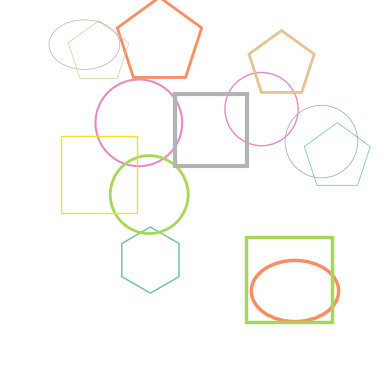[{"shape": "hexagon", "thickness": 1, "radius": 0.43, "center": [0.391, 0.324]}, {"shape": "pentagon", "thickness": 0.5, "radius": 0.45, "center": [0.876, 0.592]}, {"shape": "pentagon", "thickness": 2, "radius": 0.58, "center": [0.414, 0.892]}, {"shape": "oval", "thickness": 2.5, "radius": 0.57, "center": [0.766, 0.244]}, {"shape": "circle", "thickness": 0.5, "radius": 0.47, "center": [0.835, 0.632]}, {"shape": "circle", "thickness": 1.5, "radius": 0.56, "center": [0.361, 0.681]}, {"shape": "circle", "thickness": 1, "radius": 0.48, "center": [0.679, 0.717]}, {"shape": "circle", "thickness": 2, "radius": 0.51, "center": [0.388, 0.495]}, {"shape": "square", "thickness": 2.5, "radius": 0.56, "center": [0.751, 0.274]}, {"shape": "square", "thickness": 1, "radius": 0.5, "center": [0.257, 0.547]}, {"shape": "pentagon", "thickness": 0.5, "radius": 0.41, "center": [0.256, 0.863]}, {"shape": "pentagon", "thickness": 2, "radius": 0.44, "center": [0.731, 0.832]}, {"shape": "oval", "thickness": 0.5, "radius": 0.46, "center": [0.219, 0.884]}, {"shape": "square", "thickness": 3, "radius": 0.46, "center": [0.549, 0.662]}]